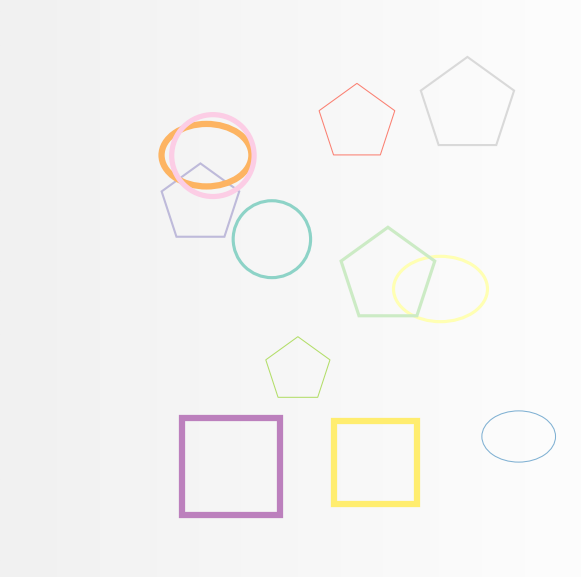[{"shape": "circle", "thickness": 1.5, "radius": 0.33, "center": [0.468, 0.585]}, {"shape": "oval", "thickness": 1.5, "radius": 0.4, "center": [0.758, 0.499]}, {"shape": "pentagon", "thickness": 1, "radius": 0.35, "center": [0.345, 0.646]}, {"shape": "pentagon", "thickness": 0.5, "radius": 0.34, "center": [0.614, 0.786]}, {"shape": "oval", "thickness": 0.5, "radius": 0.32, "center": [0.892, 0.243]}, {"shape": "oval", "thickness": 3, "radius": 0.39, "center": [0.355, 0.73]}, {"shape": "pentagon", "thickness": 0.5, "radius": 0.29, "center": [0.512, 0.358]}, {"shape": "circle", "thickness": 2.5, "radius": 0.35, "center": [0.366, 0.73]}, {"shape": "pentagon", "thickness": 1, "radius": 0.42, "center": [0.804, 0.816]}, {"shape": "square", "thickness": 3, "radius": 0.42, "center": [0.398, 0.192]}, {"shape": "pentagon", "thickness": 1.5, "radius": 0.42, "center": [0.667, 0.521]}, {"shape": "square", "thickness": 3, "radius": 0.36, "center": [0.646, 0.198]}]